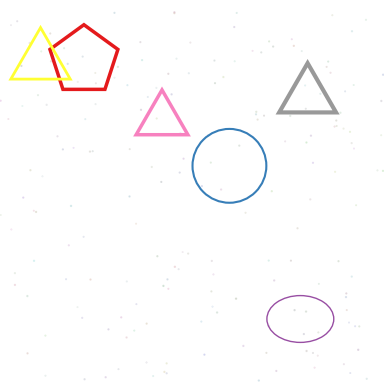[{"shape": "pentagon", "thickness": 2.5, "radius": 0.46, "center": [0.218, 0.843]}, {"shape": "circle", "thickness": 1.5, "radius": 0.48, "center": [0.596, 0.569]}, {"shape": "oval", "thickness": 1, "radius": 0.43, "center": [0.78, 0.171]}, {"shape": "triangle", "thickness": 2, "radius": 0.45, "center": [0.105, 0.839]}, {"shape": "triangle", "thickness": 2.5, "radius": 0.39, "center": [0.421, 0.689]}, {"shape": "triangle", "thickness": 3, "radius": 0.43, "center": [0.799, 0.751]}]